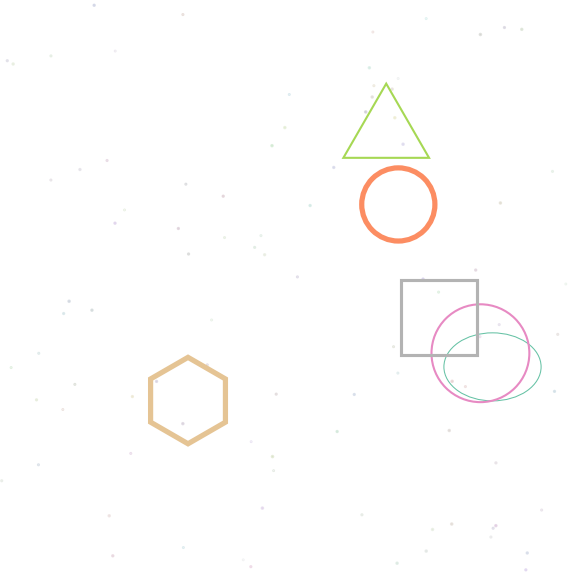[{"shape": "oval", "thickness": 0.5, "radius": 0.42, "center": [0.853, 0.364]}, {"shape": "circle", "thickness": 2.5, "radius": 0.32, "center": [0.69, 0.645]}, {"shape": "circle", "thickness": 1, "radius": 0.42, "center": [0.832, 0.388]}, {"shape": "triangle", "thickness": 1, "radius": 0.43, "center": [0.669, 0.769]}, {"shape": "hexagon", "thickness": 2.5, "radius": 0.37, "center": [0.326, 0.306]}, {"shape": "square", "thickness": 1.5, "radius": 0.33, "center": [0.76, 0.45]}]